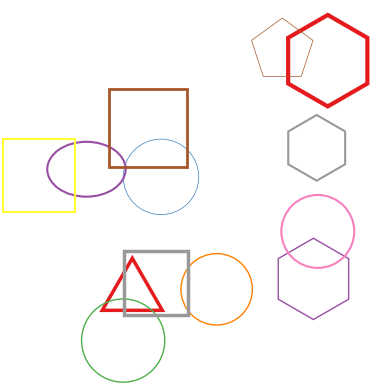[{"shape": "hexagon", "thickness": 3, "radius": 0.59, "center": [0.851, 0.842]}, {"shape": "triangle", "thickness": 2.5, "radius": 0.45, "center": [0.344, 0.239]}, {"shape": "circle", "thickness": 0.5, "radius": 0.49, "center": [0.418, 0.541]}, {"shape": "circle", "thickness": 1, "radius": 0.54, "center": [0.32, 0.115]}, {"shape": "hexagon", "thickness": 1, "radius": 0.53, "center": [0.814, 0.276]}, {"shape": "oval", "thickness": 1.5, "radius": 0.51, "center": [0.225, 0.56]}, {"shape": "circle", "thickness": 1, "radius": 0.46, "center": [0.563, 0.249]}, {"shape": "square", "thickness": 1.5, "radius": 0.47, "center": [0.101, 0.544]}, {"shape": "square", "thickness": 2, "radius": 0.5, "center": [0.385, 0.668]}, {"shape": "pentagon", "thickness": 0.5, "radius": 0.42, "center": [0.733, 0.869]}, {"shape": "circle", "thickness": 1.5, "radius": 0.47, "center": [0.825, 0.399]}, {"shape": "square", "thickness": 2.5, "radius": 0.42, "center": [0.406, 0.265]}, {"shape": "hexagon", "thickness": 1.5, "radius": 0.43, "center": [0.823, 0.616]}]